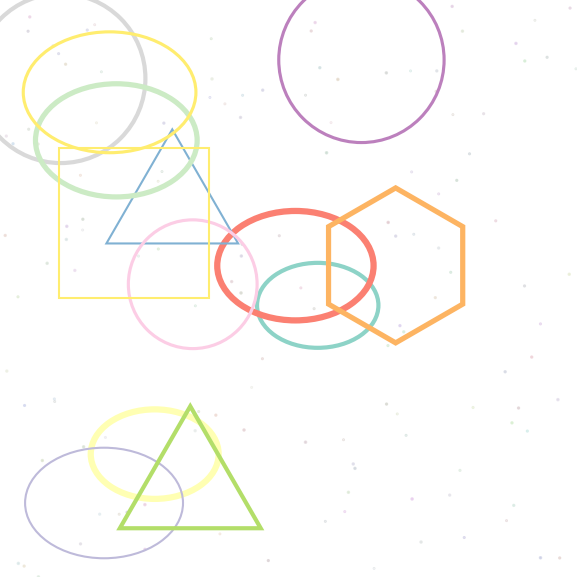[{"shape": "oval", "thickness": 2, "radius": 0.53, "center": [0.55, 0.47]}, {"shape": "oval", "thickness": 3, "radius": 0.55, "center": [0.268, 0.213]}, {"shape": "oval", "thickness": 1, "radius": 0.68, "center": [0.18, 0.128]}, {"shape": "oval", "thickness": 3, "radius": 0.68, "center": [0.512, 0.539]}, {"shape": "triangle", "thickness": 1, "radius": 0.66, "center": [0.298, 0.643]}, {"shape": "hexagon", "thickness": 2.5, "radius": 0.67, "center": [0.685, 0.54]}, {"shape": "triangle", "thickness": 2, "radius": 0.7, "center": [0.329, 0.155]}, {"shape": "circle", "thickness": 1.5, "radius": 0.56, "center": [0.334, 0.507]}, {"shape": "circle", "thickness": 2, "radius": 0.73, "center": [0.105, 0.863]}, {"shape": "circle", "thickness": 1.5, "radius": 0.72, "center": [0.626, 0.895]}, {"shape": "oval", "thickness": 2.5, "radius": 0.7, "center": [0.201, 0.756]}, {"shape": "square", "thickness": 1, "radius": 0.65, "center": [0.232, 0.613]}, {"shape": "oval", "thickness": 1.5, "radius": 0.75, "center": [0.19, 0.839]}]